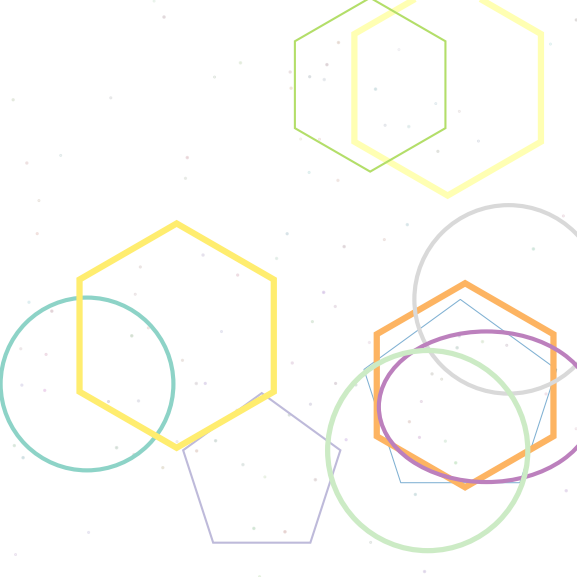[{"shape": "circle", "thickness": 2, "radius": 0.75, "center": [0.151, 0.334]}, {"shape": "hexagon", "thickness": 3, "radius": 0.93, "center": [0.775, 0.847]}, {"shape": "pentagon", "thickness": 1, "radius": 0.72, "center": [0.453, 0.175]}, {"shape": "pentagon", "thickness": 0.5, "radius": 0.88, "center": [0.797, 0.305]}, {"shape": "hexagon", "thickness": 3, "radius": 0.88, "center": [0.805, 0.332]}, {"shape": "hexagon", "thickness": 1, "radius": 0.75, "center": [0.641, 0.852]}, {"shape": "circle", "thickness": 2, "radius": 0.82, "center": [0.881, 0.481]}, {"shape": "oval", "thickness": 2, "radius": 0.93, "center": [0.842, 0.295]}, {"shape": "circle", "thickness": 2.5, "radius": 0.87, "center": [0.741, 0.219]}, {"shape": "hexagon", "thickness": 3, "radius": 0.97, "center": [0.306, 0.418]}]